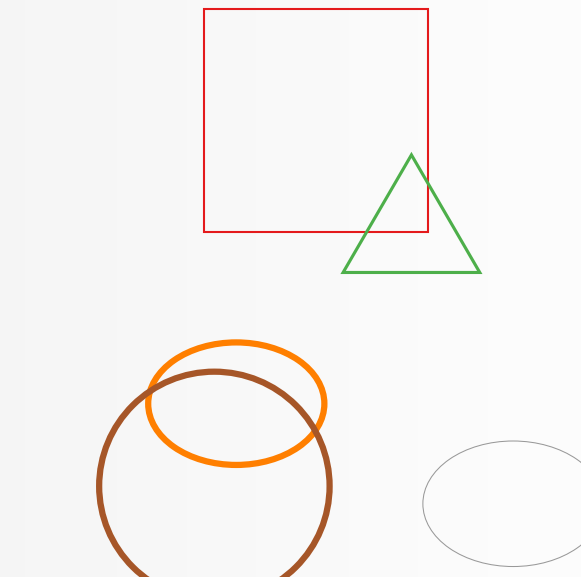[{"shape": "square", "thickness": 1, "radius": 0.96, "center": [0.543, 0.79]}, {"shape": "triangle", "thickness": 1.5, "radius": 0.68, "center": [0.708, 0.595]}, {"shape": "oval", "thickness": 3, "radius": 0.76, "center": [0.407, 0.3]}, {"shape": "circle", "thickness": 3, "radius": 0.99, "center": [0.369, 0.157]}, {"shape": "oval", "thickness": 0.5, "radius": 0.78, "center": [0.883, 0.127]}]